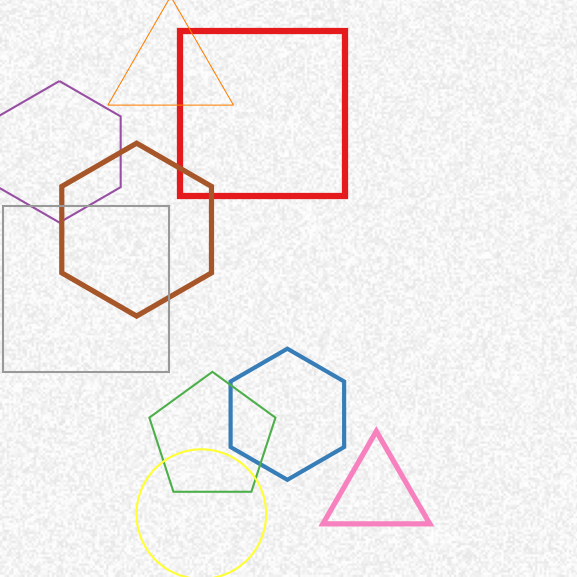[{"shape": "square", "thickness": 3, "radius": 0.71, "center": [0.454, 0.803]}, {"shape": "hexagon", "thickness": 2, "radius": 0.57, "center": [0.498, 0.282]}, {"shape": "pentagon", "thickness": 1, "radius": 0.57, "center": [0.368, 0.24]}, {"shape": "hexagon", "thickness": 1, "radius": 0.61, "center": [0.103, 0.736]}, {"shape": "triangle", "thickness": 0.5, "radius": 0.63, "center": [0.296, 0.88]}, {"shape": "circle", "thickness": 1, "radius": 0.56, "center": [0.349, 0.109]}, {"shape": "hexagon", "thickness": 2.5, "radius": 0.75, "center": [0.237, 0.601]}, {"shape": "triangle", "thickness": 2.5, "radius": 0.53, "center": [0.652, 0.145]}, {"shape": "square", "thickness": 1, "radius": 0.72, "center": [0.148, 0.499]}]